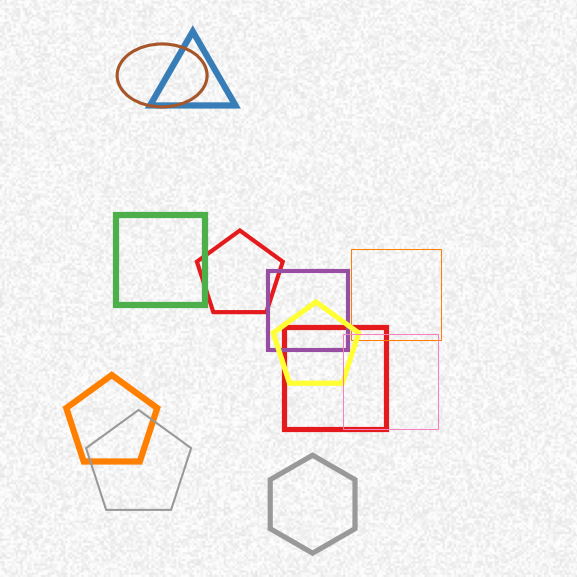[{"shape": "square", "thickness": 2.5, "radius": 0.44, "center": [0.58, 0.345]}, {"shape": "pentagon", "thickness": 2, "radius": 0.39, "center": [0.415, 0.522]}, {"shape": "triangle", "thickness": 3, "radius": 0.43, "center": [0.334, 0.859]}, {"shape": "square", "thickness": 3, "radius": 0.39, "center": [0.278, 0.549]}, {"shape": "square", "thickness": 2, "radius": 0.34, "center": [0.533, 0.462]}, {"shape": "pentagon", "thickness": 3, "radius": 0.41, "center": [0.194, 0.267]}, {"shape": "square", "thickness": 0.5, "radius": 0.39, "center": [0.686, 0.489]}, {"shape": "pentagon", "thickness": 2.5, "radius": 0.39, "center": [0.547, 0.399]}, {"shape": "oval", "thickness": 1.5, "radius": 0.39, "center": [0.281, 0.869]}, {"shape": "square", "thickness": 0.5, "radius": 0.41, "center": [0.676, 0.339]}, {"shape": "hexagon", "thickness": 2.5, "radius": 0.42, "center": [0.541, 0.126]}, {"shape": "pentagon", "thickness": 1, "radius": 0.48, "center": [0.24, 0.194]}]